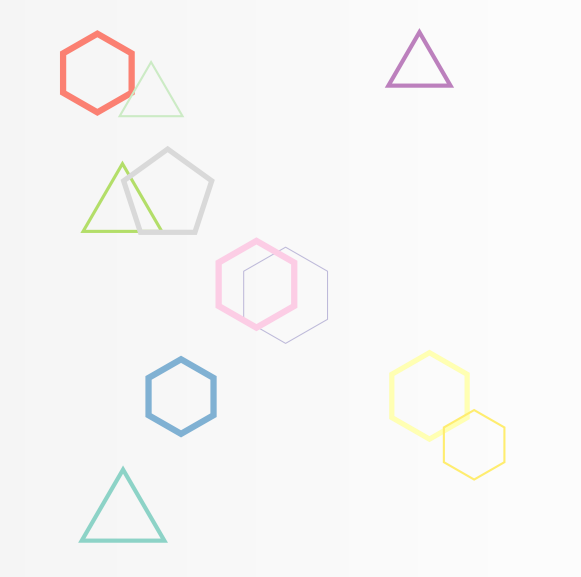[{"shape": "triangle", "thickness": 2, "radius": 0.41, "center": [0.212, 0.104]}, {"shape": "hexagon", "thickness": 2.5, "radius": 0.37, "center": [0.739, 0.314]}, {"shape": "hexagon", "thickness": 0.5, "radius": 0.42, "center": [0.491, 0.488]}, {"shape": "hexagon", "thickness": 3, "radius": 0.34, "center": [0.168, 0.873]}, {"shape": "hexagon", "thickness": 3, "radius": 0.32, "center": [0.311, 0.312]}, {"shape": "triangle", "thickness": 1.5, "radius": 0.39, "center": [0.211, 0.638]}, {"shape": "hexagon", "thickness": 3, "radius": 0.38, "center": [0.441, 0.507]}, {"shape": "pentagon", "thickness": 2.5, "radius": 0.4, "center": [0.288, 0.661]}, {"shape": "triangle", "thickness": 2, "radius": 0.31, "center": [0.722, 0.882]}, {"shape": "triangle", "thickness": 1, "radius": 0.31, "center": [0.26, 0.829]}, {"shape": "hexagon", "thickness": 1, "radius": 0.3, "center": [0.816, 0.229]}]